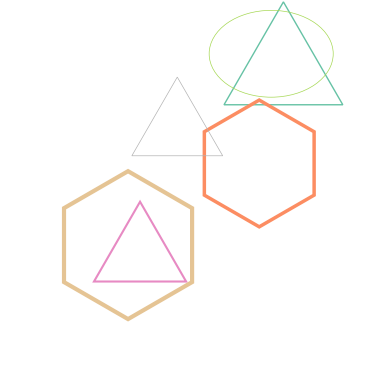[{"shape": "triangle", "thickness": 1, "radius": 0.89, "center": [0.736, 0.817]}, {"shape": "hexagon", "thickness": 2.5, "radius": 0.82, "center": [0.673, 0.575]}, {"shape": "triangle", "thickness": 1.5, "radius": 0.69, "center": [0.364, 0.338]}, {"shape": "oval", "thickness": 0.5, "radius": 0.81, "center": [0.704, 0.86]}, {"shape": "hexagon", "thickness": 3, "radius": 0.96, "center": [0.333, 0.363]}, {"shape": "triangle", "thickness": 0.5, "radius": 0.68, "center": [0.46, 0.664]}]